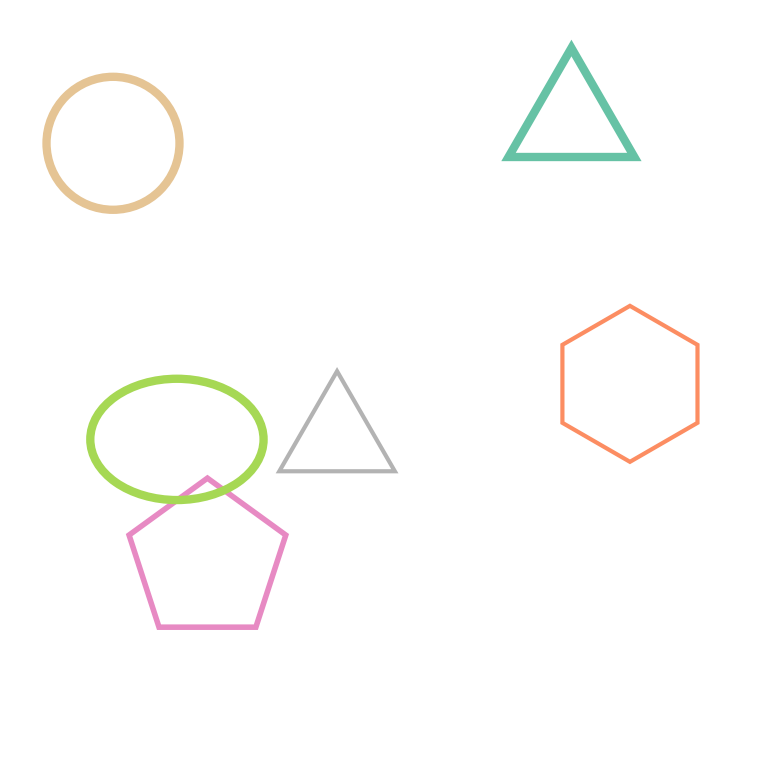[{"shape": "triangle", "thickness": 3, "radius": 0.47, "center": [0.742, 0.843]}, {"shape": "hexagon", "thickness": 1.5, "radius": 0.51, "center": [0.818, 0.502]}, {"shape": "pentagon", "thickness": 2, "radius": 0.53, "center": [0.269, 0.272]}, {"shape": "oval", "thickness": 3, "radius": 0.56, "center": [0.23, 0.429]}, {"shape": "circle", "thickness": 3, "radius": 0.43, "center": [0.147, 0.814]}, {"shape": "triangle", "thickness": 1.5, "radius": 0.43, "center": [0.438, 0.431]}]